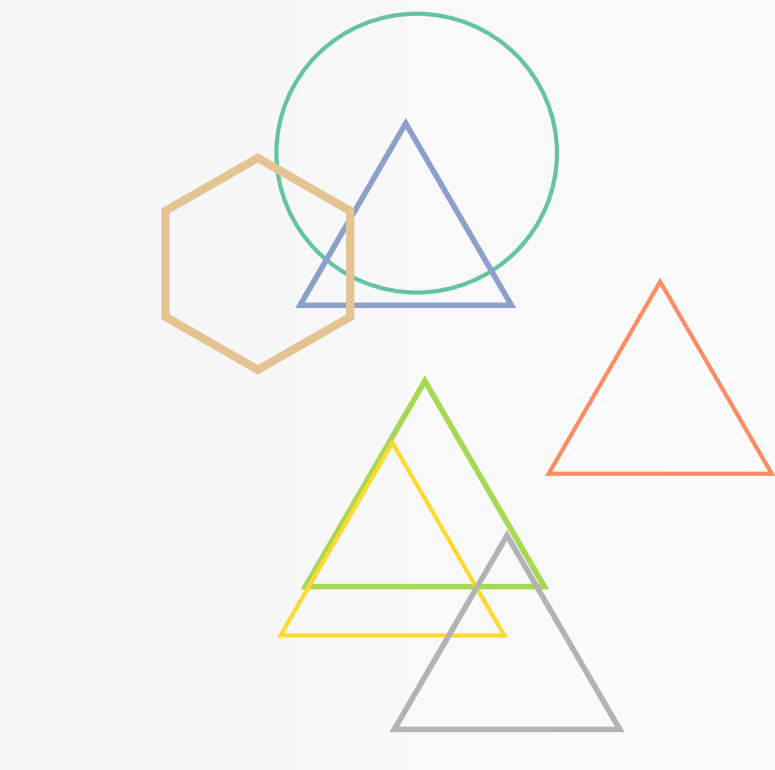[{"shape": "circle", "thickness": 1.5, "radius": 0.91, "center": [0.538, 0.801]}, {"shape": "triangle", "thickness": 1.5, "radius": 0.83, "center": [0.852, 0.468]}, {"shape": "triangle", "thickness": 2, "radius": 0.79, "center": [0.524, 0.682]}, {"shape": "triangle", "thickness": 2, "radius": 0.89, "center": [0.548, 0.327]}, {"shape": "triangle", "thickness": 1.5, "radius": 0.83, "center": [0.506, 0.258]}, {"shape": "hexagon", "thickness": 3, "radius": 0.69, "center": [0.333, 0.657]}, {"shape": "triangle", "thickness": 2, "radius": 0.84, "center": [0.654, 0.137]}]